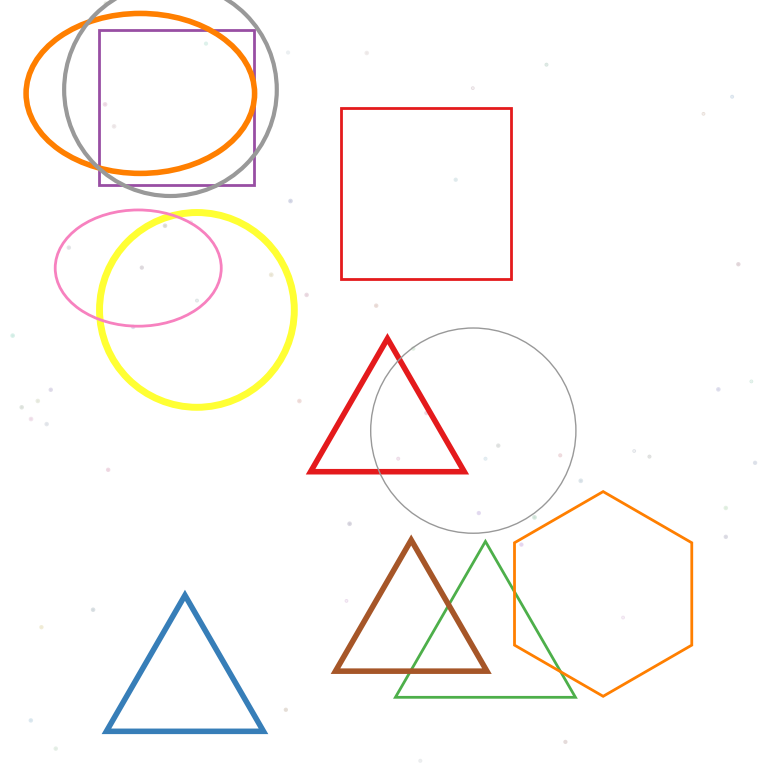[{"shape": "triangle", "thickness": 2, "radius": 0.58, "center": [0.503, 0.445]}, {"shape": "square", "thickness": 1, "radius": 0.55, "center": [0.553, 0.749]}, {"shape": "triangle", "thickness": 2, "radius": 0.59, "center": [0.24, 0.109]}, {"shape": "triangle", "thickness": 1, "radius": 0.67, "center": [0.63, 0.162]}, {"shape": "square", "thickness": 1, "radius": 0.5, "center": [0.229, 0.86]}, {"shape": "oval", "thickness": 2, "radius": 0.74, "center": [0.182, 0.879]}, {"shape": "hexagon", "thickness": 1, "radius": 0.66, "center": [0.783, 0.229]}, {"shape": "circle", "thickness": 2.5, "radius": 0.63, "center": [0.256, 0.598]}, {"shape": "triangle", "thickness": 2, "radius": 0.57, "center": [0.534, 0.185]}, {"shape": "oval", "thickness": 1, "radius": 0.54, "center": [0.18, 0.652]}, {"shape": "circle", "thickness": 0.5, "radius": 0.67, "center": [0.615, 0.441]}, {"shape": "circle", "thickness": 1.5, "radius": 0.69, "center": [0.221, 0.884]}]